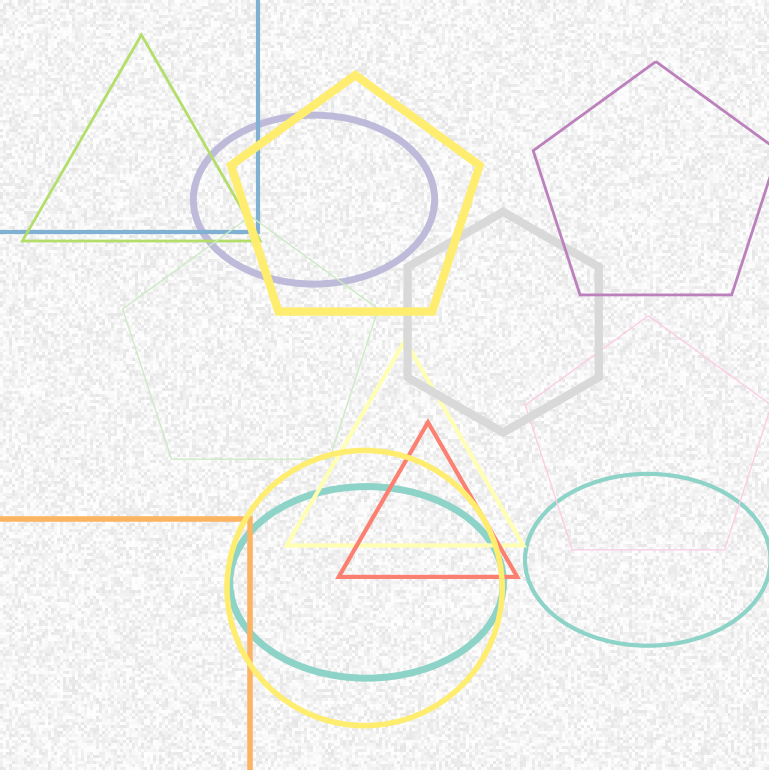[{"shape": "oval", "thickness": 2.5, "radius": 0.89, "center": [0.476, 0.244]}, {"shape": "oval", "thickness": 1.5, "radius": 0.8, "center": [0.841, 0.273]}, {"shape": "triangle", "thickness": 1.5, "radius": 0.89, "center": [0.526, 0.38]}, {"shape": "oval", "thickness": 2.5, "radius": 0.78, "center": [0.408, 0.741]}, {"shape": "triangle", "thickness": 1.5, "radius": 0.67, "center": [0.556, 0.318]}, {"shape": "square", "thickness": 1.5, "radius": 0.86, "center": [0.164, 0.871]}, {"shape": "square", "thickness": 2, "radius": 0.91, "center": [0.143, 0.145]}, {"shape": "triangle", "thickness": 1, "radius": 0.89, "center": [0.184, 0.776]}, {"shape": "pentagon", "thickness": 0.5, "radius": 0.84, "center": [0.842, 0.422]}, {"shape": "hexagon", "thickness": 3, "radius": 0.72, "center": [0.653, 0.582]}, {"shape": "pentagon", "thickness": 1, "radius": 0.84, "center": [0.852, 0.753]}, {"shape": "pentagon", "thickness": 0.5, "radius": 0.87, "center": [0.325, 0.545]}, {"shape": "pentagon", "thickness": 3, "radius": 0.85, "center": [0.461, 0.733]}, {"shape": "circle", "thickness": 2, "radius": 0.89, "center": [0.474, 0.236]}]